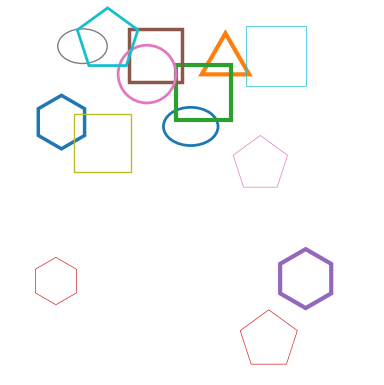[{"shape": "oval", "thickness": 2, "radius": 0.35, "center": [0.495, 0.672]}, {"shape": "hexagon", "thickness": 2.5, "radius": 0.35, "center": [0.16, 0.683]}, {"shape": "triangle", "thickness": 3, "radius": 0.36, "center": [0.586, 0.842]}, {"shape": "square", "thickness": 3, "radius": 0.36, "center": [0.529, 0.76]}, {"shape": "hexagon", "thickness": 0.5, "radius": 0.31, "center": [0.145, 0.27]}, {"shape": "pentagon", "thickness": 0.5, "radius": 0.39, "center": [0.698, 0.117]}, {"shape": "hexagon", "thickness": 3, "radius": 0.38, "center": [0.794, 0.276]}, {"shape": "square", "thickness": 2.5, "radius": 0.35, "center": [0.404, 0.856]}, {"shape": "pentagon", "thickness": 0.5, "radius": 0.37, "center": [0.676, 0.574]}, {"shape": "circle", "thickness": 2, "radius": 0.37, "center": [0.382, 0.808]}, {"shape": "oval", "thickness": 1, "radius": 0.32, "center": [0.214, 0.88]}, {"shape": "square", "thickness": 1, "radius": 0.37, "center": [0.266, 0.629]}, {"shape": "square", "thickness": 0.5, "radius": 0.39, "center": [0.716, 0.856]}, {"shape": "pentagon", "thickness": 2, "radius": 0.41, "center": [0.28, 0.897]}]